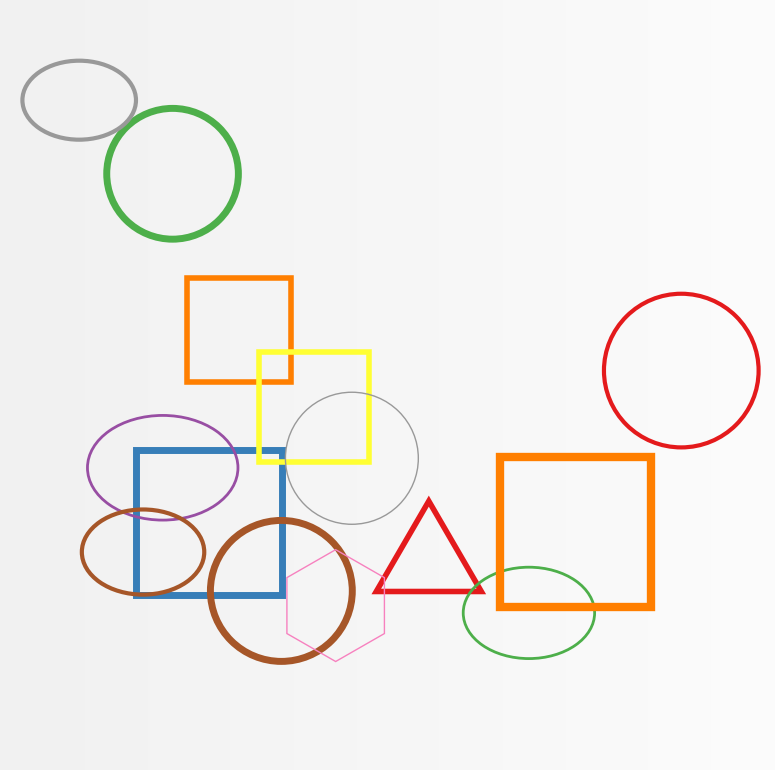[{"shape": "circle", "thickness": 1.5, "radius": 0.5, "center": [0.879, 0.519]}, {"shape": "triangle", "thickness": 2, "radius": 0.39, "center": [0.553, 0.271]}, {"shape": "square", "thickness": 2.5, "radius": 0.47, "center": [0.27, 0.322]}, {"shape": "oval", "thickness": 1, "radius": 0.42, "center": [0.682, 0.204]}, {"shape": "circle", "thickness": 2.5, "radius": 0.42, "center": [0.223, 0.774]}, {"shape": "oval", "thickness": 1, "radius": 0.49, "center": [0.21, 0.393]}, {"shape": "square", "thickness": 3, "radius": 0.49, "center": [0.743, 0.309]}, {"shape": "square", "thickness": 2, "radius": 0.34, "center": [0.308, 0.571]}, {"shape": "square", "thickness": 2, "radius": 0.36, "center": [0.405, 0.472]}, {"shape": "circle", "thickness": 2.5, "radius": 0.46, "center": [0.363, 0.233]}, {"shape": "oval", "thickness": 1.5, "radius": 0.39, "center": [0.185, 0.283]}, {"shape": "hexagon", "thickness": 0.5, "radius": 0.36, "center": [0.433, 0.214]}, {"shape": "oval", "thickness": 1.5, "radius": 0.37, "center": [0.102, 0.87]}, {"shape": "circle", "thickness": 0.5, "radius": 0.43, "center": [0.454, 0.405]}]